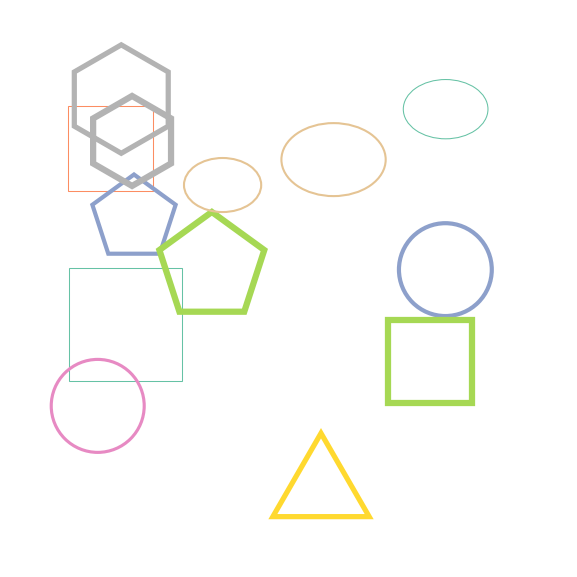[{"shape": "square", "thickness": 0.5, "radius": 0.49, "center": [0.217, 0.437]}, {"shape": "oval", "thickness": 0.5, "radius": 0.37, "center": [0.772, 0.81]}, {"shape": "square", "thickness": 0.5, "radius": 0.37, "center": [0.191, 0.742]}, {"shape": "pentagon", "thickness": 2, "radius": 0.38, "center": [0.232, 0.621]}, {"shape": "circle", "thickness": 2, "radius": 0.4, "center": [0.771, 0.532]}, {"shape": "circle", "thickness": 1.5, "radius": 0.4, "center": [0.169, 0.296]}, {"shape": "pentagon", "thickness": 3, "radius": 0.48, "center": [0.367, 0.537]}, {"shape": "square", "thickness": 3, "radius": 0.36, "center": [0.745, 0.373]}, {"shape": "triangle", "thickness": 2.5, "radius": 0.48, "center": [0.556, 0.153]}, {"shape": "oval", "thickness": 1, "radius": 0.33, "center": [0.385, 0.679]}, {"shape": "oval", "thickness": 1, "radius": 0.45, "center": [0.578, 0.723]}, {"shape": "hexagon", "thickness": 2.5, "radius": 0.47, "center": [0.21, 0.828]}, {"shape": "hexagon", "thickness": 3, "radius": 0.39, "center": [0.229, 0.755]}]